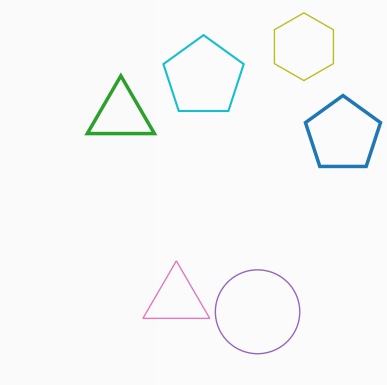[{"shape": "pentagon", "thickness": 2.5, "radius": 0.51, "center": [0.885, 0.65]}, {"shape": "triangle", "thickness": 2.5, "radius": 0.5, "center": [0.312, 0.703]}, {"shape": "circle", "thickness": 1, "radius": 0.54, "center": [0.665, 0.19]}, {"shape": "triangle", "thickness": 1, "radius": 0.5, "center": [0.455, 0.223]}, {"shape": "hexagon", "thickness": 1, "radius": 0.44, "center": [0.784, 0.879]}, {"shape": "pentagon", "thickness": 1.5, "radius": 0.54, "center": [0.525, 0.8]}]